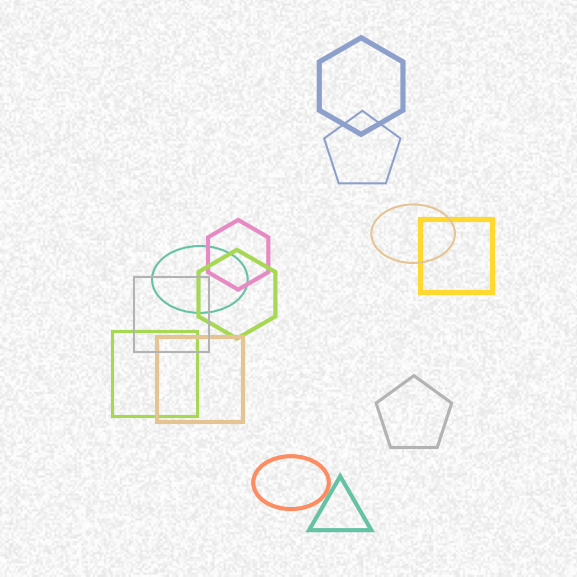[{"shape": "oval", "thickness": 1, "radius": 0.41, "center": [0.346, 0.515]}, {"shape": "triangle", "thickness": 2, "radius": 0.31, "center": [0.589, 0.112]}, {"shape": "oval", "thickness": 2, "radius": 0.33, "center": [0.504, 0.163]}, {"shape": "pentagon", "thickness": 1, "radius": 0.35, "center": [0.627, 0.738]}, {"shape": "hexagon", "thickness": 2.5, "radius": 0.42, "center": [0.625, 0.85]}, {"shape": "hexagon", "thickness": 2, "radius": 0.3, "center": [0.412, 0.558]}, {"shape": "hexagon", "thickness": 2, "radius": 0.38, "center": [0.41, 0.49]}, {"shape": "square", "thickness": 1.5, "radius": 0.37, "center": [0.267, 0.352]}, {"shape": "square", "thickness": 2.5, "radius": 0.31, "center": [0.789, 0.556]}, {"shape": "square", "thickness": 2, "radius": 0.37, "center": [0.346, 0.342]}, {"shape": "oval", "thickness": 1, "radius": 0.36, "center": [0.715, 0.594]}, {"shape": "pentagon", "thickness": 1.5, "radius": 0.34, "center": [0.717, 0.28]}, {"shape": "square", "thickness": 1, "radius": 0.32, "center": [0.297, 0.454]}]